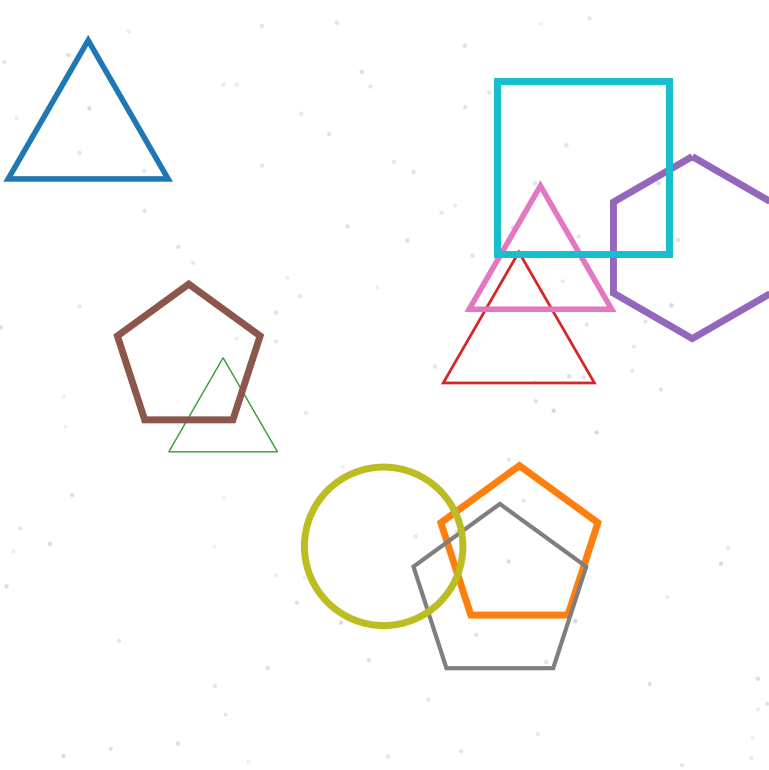[{"shape": "triangle", "thickness": 2, "radius": 0.6, "center": [0.114, 0.828]}, {"shape": "pentagon", "thickness": 2.5, "radius": 0.54, "center": [0.675, 0.288]}, {"shape": "triangle", "thickness": 0.5, "radius": 0.41, "center": [0.29, 0.454]}, {"shape": "triangle", "thickness": 1, "radius": 0.57, "center": [0.674, 0.559]}, {"shape": "hexagon", "thickness": 2.5, "radius": 0.59, "center": [0.899, 0.678]}, {"shape": "pentagon", "thickness": 2.5, "radius": 0.49, "center": [0.245, 0.534]}, {"shape": "triangle", "thickness": 2, "radius": 0.53, "center": [0.702, 0.652]}, {"shape": "pentagon", "thickness": 1.5, "radius": 0.59, "center": [0.649, 0.228]}, {"shape": "circle", "thickness": 2.5, "radius": 0.51, "center": [0.498, 0.29]}, {"shape": "square", "thickness": 2.5, "radius": 0.56, "center": [0.757, 0.782]}]